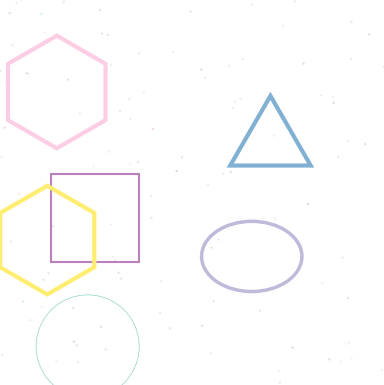[{"shape": "circle", "thickness": 0.5, "radius": 0.67, "center": [0.228, 0.1]}, {"shape": "oval", "thickness": 2.5, "radius": 0.65, "center": [0.654, 0.334]}, {"shape": "triangle", "thickness": 3, "radius": 0.6, "center": [0.702, 0.63]}, {"shape": "hexagon", "thickness": 3, "radius": 0.73, "center": [0.147, 0.761]}, {"shape": "square", "thickness": 1.5, "radius": 0.57, "center": [0.246, 0.433]}, {"shape": "hexagon", "thickness": 3, "radius": 0.71, "center": [0.123, 0.376]}]